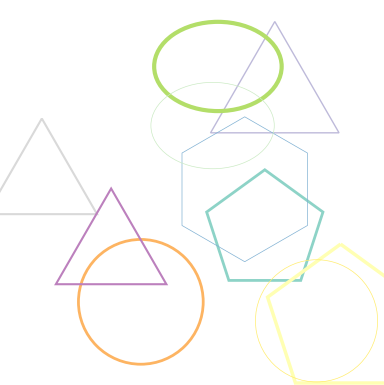[{"shape": "pentagon", "thickness": 2, "radius": 0.79, "center": [0.688, 0.4]}, {"shape": "pentagon", "thickness": 2.5, "radius": 1.0, "center": [0.885, 0.166]}, {"shape": "triangle", "thickness": 1, "radius": 0.96, "center": [0.714, 0.751]}, {"shape": "hexagon", "thickness": 0.5, "radius": 0.94, "center": [0.636, 0.508]}, {"shape": "circle", "thickness": 2, "radius": 0.81, "center": [0.366, 0.216]}, {"shape": "oval", "thickness": 3, "radius": 0.83, "center": [0.566, 0.827]}, {"shape": "triangle", "thickness": 1.5, "radius": 0.83, "center": [0.109, 0.527]}, {"shape": "triangle", "thickness": 1.5, "radius": 0.83, "center": [0.289, 0.345]}, {"shape": "oval", "thickness": 0.5, "radius": 0.8, "center": [0.552, 0.674]}, {"shape": "circle", "thickness": 0.5, "radius": 0.79, "center": [0.822, 0.167]}]